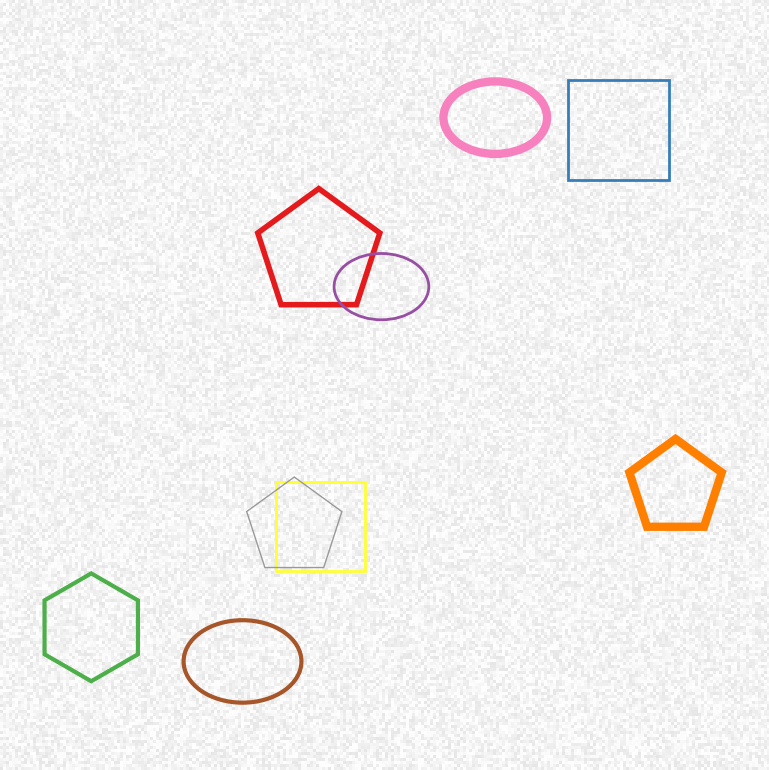[{"shape": "pentagon", "thickness": 2, "radius": 0.42, "center": [0.414, 0.672]}, {"shape": "square", "thickness": 1, "radius": 0.33, "center": [0.803, 0.831]}, {"shape": "hexagon", "thickness": 1.5, "radius": 0.35, "center": [0.118, 0.185]}, {"shape": "oval", "thickness": 1, "radius": 0.31, "center": [0.495, 0.628]}, {"shape": "pentagon", "thickness": 3, "radius": 0.32, "center": [0.877, 0.367]}, {"shape": "square", "thickness": 1, "radius": 0.29, "center": [0.417, 0.316]}, {"shape": "oval", "thickness": 1.5, "radius": 0.38, "center": [0.315, 0.141]}, {"shape": "oval", "thickness": 3, "radius": 0.34, "center": [0.643, 0.847]}, {"shape": "pentagon", "thickness": 0.5, "radius": 0.32, "center": [0.382, 0.316]}]